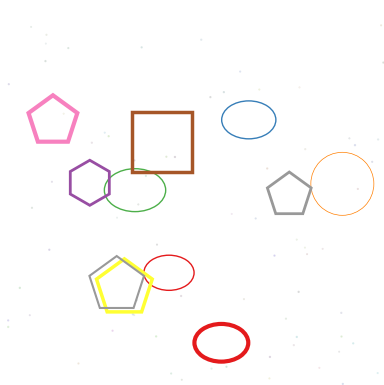[{"shape": "oval", "thickness": 1, "radius": 0.33, "center": [0.439, 0.291]}, {"shape": "oval", "thickness": 3, "radius": 0.35, "center": [0.575, 0.11]}, {"shape": "oval", "thickness": 1, "radius": 0.35, "center": [0.646, 0.689]}, {"shape": "oval", "thickness": 1, "radius": 0.4, "center": [0.351, 0.506]}, {"shape": "hexagon", "thickness": 2, "radius": 0.29, "center": [0.233, 0.525]}, {"shape": "circle", "thickness": 0.5, "radius": 0.41, "center": [0.889, 0.523]}, {"shape": "pentagon", "thickness": 2.5, "radius": 0.38, "center": [0.323, 0.252]}, {"shape": "square", "thickness": 2.5, "radius": 0.39, "center": [0.42, 0.632]}, {"shape": "pentagon", "thickness": 3, "radius": 0.33, "center": [0.138, 0.686]}, {"shape": "pentagon", "thickness": 2, "radius": 0.3, "center": [0.751, 0.493]}, {"shape": "pentagon", "thickness": 1.5, "radius": 0.37, "center": [0.303, 0.26]}]